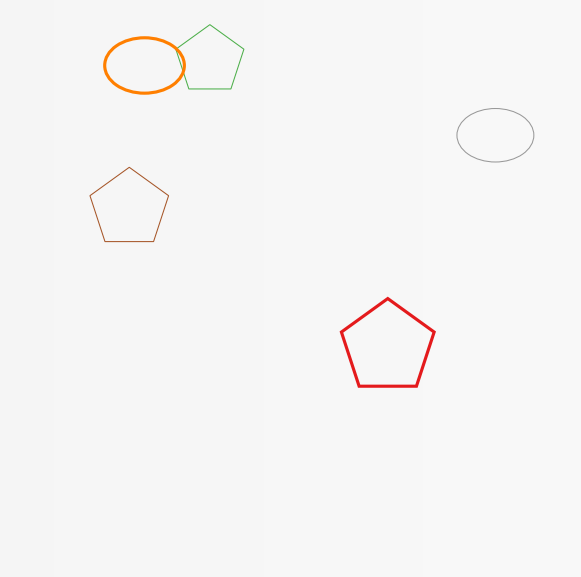[{"shape": "pentagon", "thickness": 1.5, "radius": 0.42, "center": [0.667, 0.398]}, {"shape": "pentagon", "thickness": 0.5, "radius": 0.31, "center": [0.361, 0.895]}, {"shape": "oval", "thickness": 1.5, "radius": 0.34, "center": [0.249, 0.886]}, {"shape": "pentagon", "thickness": 0.5, "radius": 0.36, "center": [0.222, 0.638]}, {"shape": "oval", "thickness": 0.5, "radius": 0.33, "center": [0.852, 0.765]}]